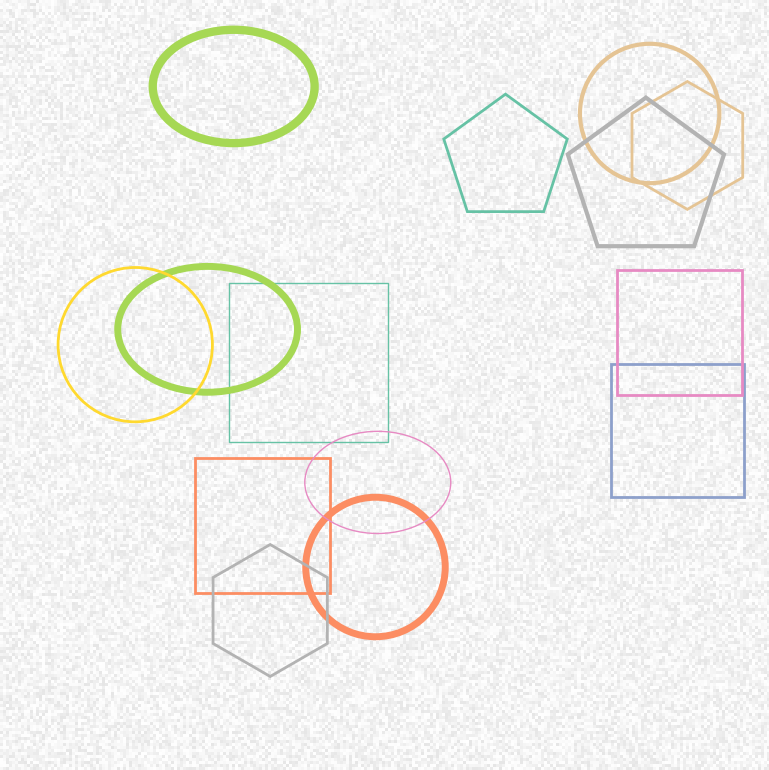[{"shape": "square", "thickness": 0.5, "radius": 0.52, "center": [0.401, 0.529]}, {"shape": "pentagon", "thickness": 1, "radius": 0.42, "center": [0.657, 0.793]}, {"shape": "square", "thickness": 1, "radius": 0.44, "center": [0.341, 0.317]}, {"shape": "circle", "thickness": 2.5, "radius": 0.45, "center": [0.488, 0.264]}, {"shape": "square", "thickness": 1, "radius": 0.43, "center": [0.88, 0.441]}, {"shape": "square", "thickness": 1, "radius": 0.41, "center": [0.883, 0.568]}, {"shape": "oval", "thickness": 0.5, "radius": 0.47, "center": [0.491, 0.373]}, {"shape": "oval", "thickness": 2.5, "radius": 0.58, "center": [0.27, 0.572]}, {"shape": "oval", "thickness": 3, "radius": 0.53, "center": [0.303, 0.888]}, {"shape": "circle", "thickness": 1, "radius": 0.5, "center": [0.176, 0.552]}, {"shape": "hexagon", "thickness": 1, "radius": 0.42, "center": [0.893, 0.811]}, {"shape": "circle", "thickness": 1.5, "radius": 0.45, "center": [0.844, 0.853]}, {"shape": "hexagon", "thickness": 1, "radius": 0.43, "center": [0.351, 0.207]}, {"shape": "pentagon", "thickness": 1.5, "radius": 0.53, "center": [0.839, 0.767]}]